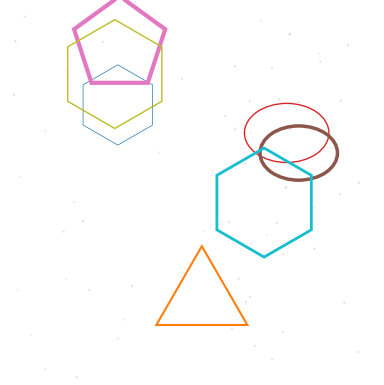[{"shape": "hexagon", "thickness": 0.5, "radius": 0.52, "center": [0.306, 0.727]}, {"shape": "triangle", "thickness": 1.5, "radius": 0.68, "center": [0.524, 0.224]}, {"shape": "oval", "thickness": 1, "radius": 0.55, "center": [0.745, 0.655]}, {"shape": "oval", "thickness": 2.5, "radius": 0.5, "center": [0.776, 0.602]}, {"shape": "pentagon", "thickness": 3, "radius": 0.62, "center": [0.311, 0.886]}, {"shape": "hexagon", "thickness": 1, "radius": 0.71, "center": [0.298, 0.808]}, {"shape": "hexagon", "thickness": 2, "radius": 0.71, "center": [0.686, 0.474]}]